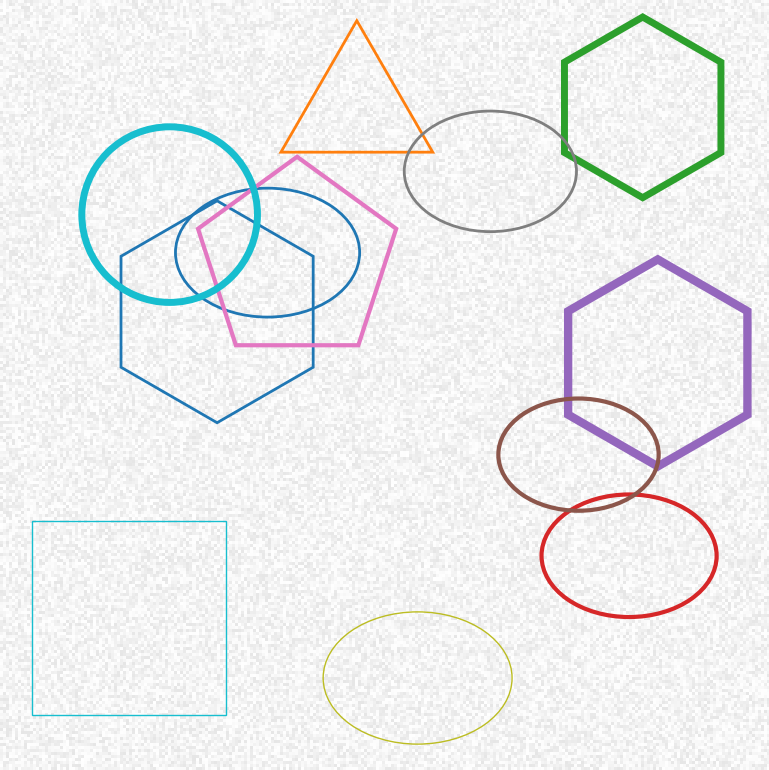[{"shape": "oval", "thickness": 1, "radius": 0.6, "center": [0.347, 0.672]}, {"shape": "hexagon", "thickness": 1, "radius": 0.72, "center": [0.282, 0.595]}, {"shape": "triangle", "thickness": 1, "radius": 0.57, "center": [0.463, 0.859]}, {"shape": "hexagon", "thickness": 2.5, "radius": 0.59, "center": [0.835, 0.861]}, {"shape": "oval", "thickness": 1.5, "radius": 0.57, "center": [0.817, 0.278]}, {"shape": "hexagon", "thickness": 3, "radius": 0.67, "center": [0.854, 0.529]}, {"shape": "oval", "thickness": 1.5, "radius": 0.52, "center": [0.751, 0.41]}, {"shape": "pentagon", "thickness": 1.5, "radius": 0.68, "center": [0.386, 0.661]}, {"shape": "oval", "thickness": 1, "radius": 0.56, "center": [0.637, 0.777]}, {"shape": "oval", "thickness": 0.5, "radius": 0.61, "center": [0.542, 0.119]}, {"shape": "square", "thickness": 0.5, "radius": 0.63, "center": [0.168, 0.197]}, {"shape": "circle", "thickness": 2.5, "radius": 0.57, "center": [0.22, 0.721]}]